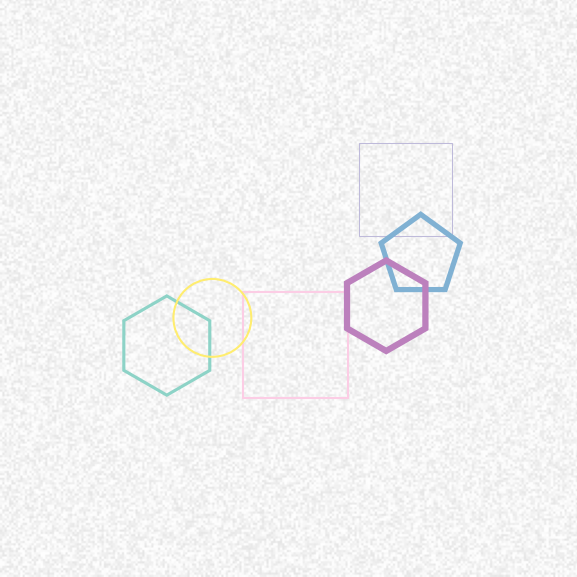[{"shape": "hexagon", "thickness": 1.5, "radius": 0.43, "center": [0.289, 0.401]}, {"shape": "square", "thickness": 0.5, "radius": 0.4, "center": [0.702, 0.671]}, {"shape": "pentagon", "thickness": 2.5, "radius": 0.36, "center": [0.729, 0.556]}, {"shape": "square", "thickness": 1, "radius": 0.46, "center": [0.512, 0.402]}, {"shape": "hexagon", "thickness": 3, "radius": 0.39, "center": [0.669, 0.47]}, {"shape": "circle", "thickness": 1, "radius": 0.34, "center": [0.368, 0.449]}]